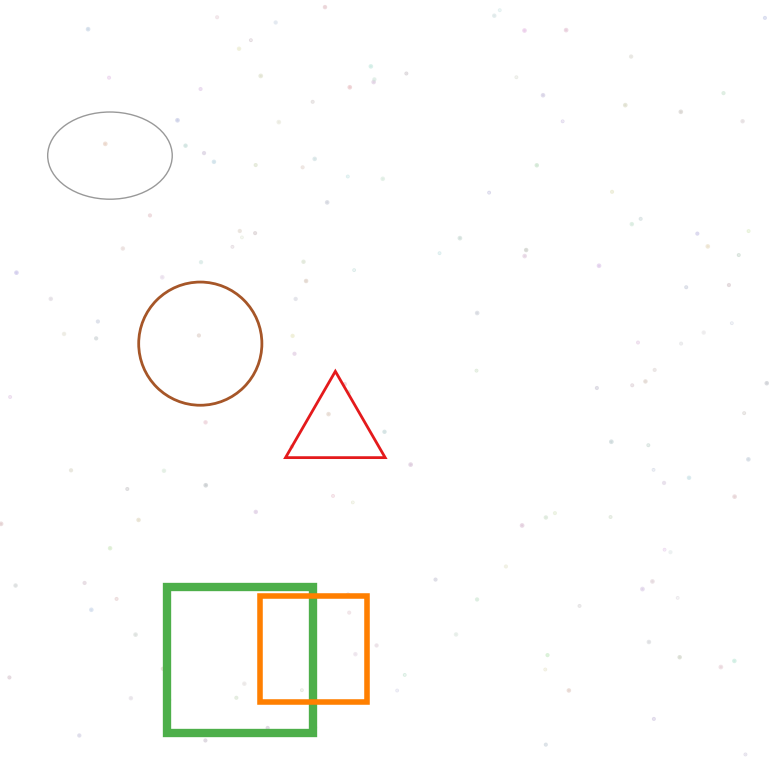[{"shape": "triangle", "thickness": 1, "radius": 0.37, "center": [0.436, 0.443]}, {"shape": "square", "thickness": 3, "radius": 0.47, "center": [0.312, 0.143]}, {"shape": "square", "thickness": 2, "radius": 0.35, "center": [0.407, 0.157]}, {"shape": "circle", "thickness": 1, "radius": 0.4, "center": [0.26, 0.554]}, {"shape": "oval", "thickness": 0.5, "radius": 0.4, "center": [0.143, 0.798]}]